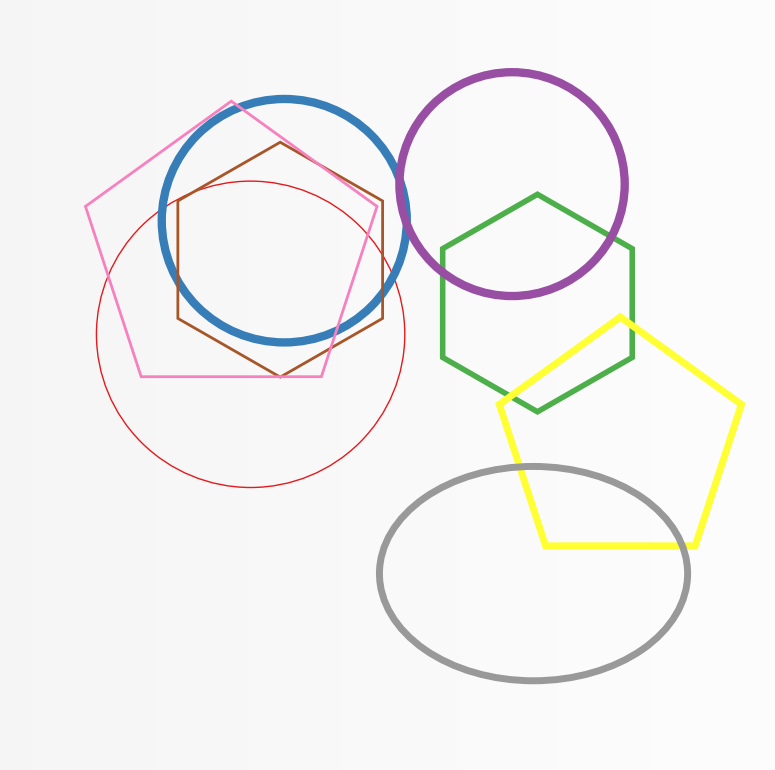[{"shape": "circle", "thickness": 0.5, "radius": 0.99, "center": [0.323, 0.566]}, {"shape": "circle", "thickness": 3, "radius": 0.79, "center": [0.367, 0.713]}, {"shape": "hexagon", "thickness": 2, "radius": 0.71, "center": [0.693, 0.606]}, {"shape": "circle", "thickness": 3, "radius": 0.73, "center": [0.661, 0.761]}, {"shape": "pentagon", "thickness": 2.5, "radius": 0.82, "center": [0.8, 0.424]}, {"shape": "hexagon", "thickness": 1, "radius": 0.76, "center": [0.362, 0.663]}, {"shape": "pentagon", "thickness": 1, "radius": 0.99, "center": [0.298, 0.671]}, {"shape": "oval", "thickness": 2.5, "radius": 0.99, "center": [0.688, 0.255]}]